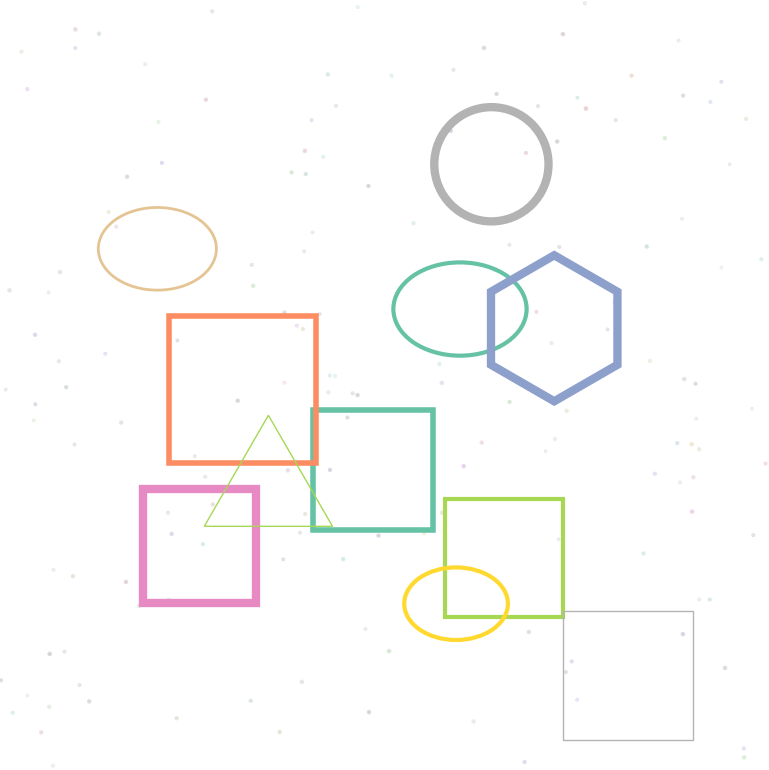[{"shape": "square", "thickness": 2, "radius": 0.39, "center": [0.485, 0.39]}, {"shape": "oval", "thickness": 1.5, "radius": 0.43, "center": [0.597, 0.599]}, {"shape": "square", "thickness": 2, "radius": 0.48, "center": [0.315, 0.494]}, {"shape": "hexagon", "thickness": 3, "radius": 0.47, "center": [0.72, 0.574]}, {"shape": "square", "thickness": 3, "radius": 0.37, "center": [0.259, 0.291]}, {"shape": "triangle", "thickness": 0.5, "radius": 0.48, "center": [0.349, 0.365]}, {"shape": "square", "thickness": 1.5, "radius": 0.38, "center": [0.655, 0.275]}, {"shape": "oval", "thickness": 1.5, "radius": 0.34, "center": [0.592, 0.216]}, {"shape": "oval", "thickness": 1, "radius": 0.38, "center": [0.204, 0.677]}, {"shape": "square", "thickness": 0.5, "radius": 0.42, "center": [0.816, 0.123]}, {"shape": "circle", "thickness": 3, "radius": 0.37, "center": [0.638, 0.787]}]